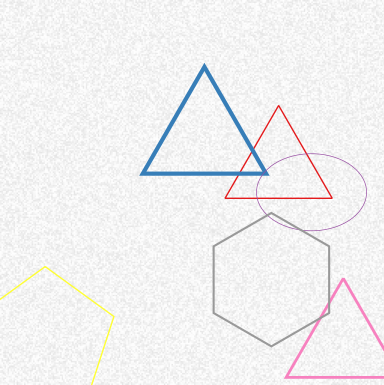[{"shape": "triangle", "thickness": 1, "radius": 0.8, "center": [0.724, 0.565]}, {"shape": "triangle", "thickness": 3, "radius": 0.92, "center": [0.531, 0.641]}, {"shape": "oval", "thickness": 0.5, "radius": 0.71, "center": [0.809, 0.501]}, {"shape": "pentagon", "thickness": 1, "radius": 0.94, "center": [0.117, 0.12]}, {"shape": "triangle", "thickness": 2, "radius": 0.86, "center": [0.892, 0.106]}, {"shape": "hexagon", "thickness": 1.5, "radius": 0.87, "center": [0.705, 0.274]}]